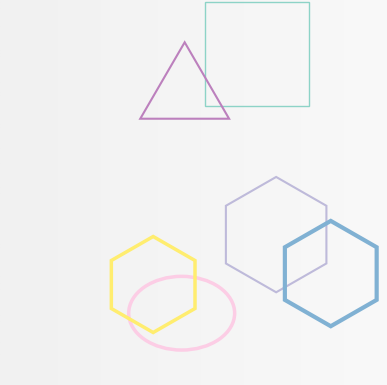[{"shape": "square", "thickness": 1, "radius": 0.68, "center": [0.663, 0.86]}, {"shape": "hexagon", "thickness": 1.5, "radius": 0.75, "center": [0.713, 0.391]}, {"shape": "hexagon", "thickness": 3, "radius": 0.68, "center": [0.854, 0.289]}, {"shape": "oval", "thickness": 2.5, "radius": 0.68, "center": [0.469, 0.187]}, {"shape": "triangle", "thickness": 1.5, "radius": 0.66, "center": [0.477, 0.758]}, {"shape": "hexagon", "thickness": 2.5, "radius": 0.62, "center": [0.395, 0.261]}]